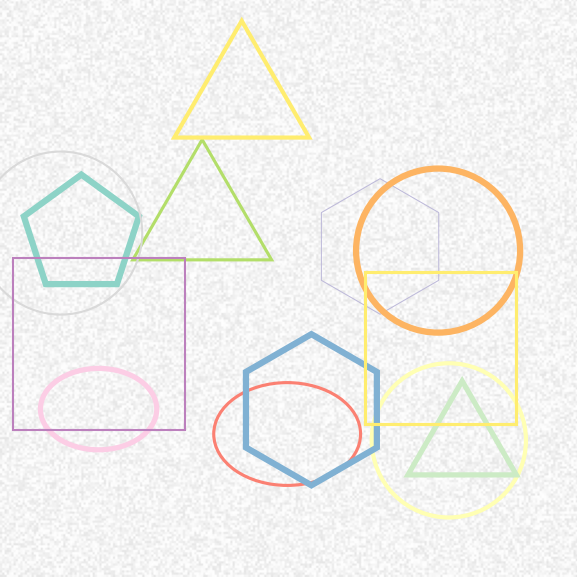[{"shape": "pentagon", "thickness": 3, "radius": 0.52, "center": [0.141, 0.592]}, {"shape": "circle", "thickness": 2, "radius": 0.67, "center": [0.777, 0.237]}, {"shape": "hexagon", "thickness": 0.5, "radius": 0.59, "center": [0.658, 0.572]}, {"shape": "oval", "thickness": 1.5, "radius": 0.64, "center": [0.497, 0.248]}, {"shape": "hexagon", "thickness": 3, "radius": 0.65, "center": [0.539, 0.29]}, {"shape": "circle", "thickness": 3, "radius": 0.71, "center": [0.759, 0.565]}, {"shape": "triangle", "thickness": 1.5, "radius": 0.69, "center": [0.35, 0.619]}, {"shape": "oval", "thickness": 2.5, "radius": 0.5, "center": [0.171, 0.291]}, {"shape": "circle", "thickness": 1, "radius": 0.71, "center": [0.105, 0.596]}, {"shape": "square", "thickness": 1, "radius": 0.75, "center": [0.171, 0.404]}, {"shape": "triangle", "thickness": 2.5, "radius": 0.54, "center": [0.8, 0.231]}, {"shape": "square", "thickness": 1.5, "radius": 0.66, "center": [0.763, 0.397]}, {"shape": "triangle", "thickness": 2, "radius": 0.67, "center": [0.419, 0.828]}]